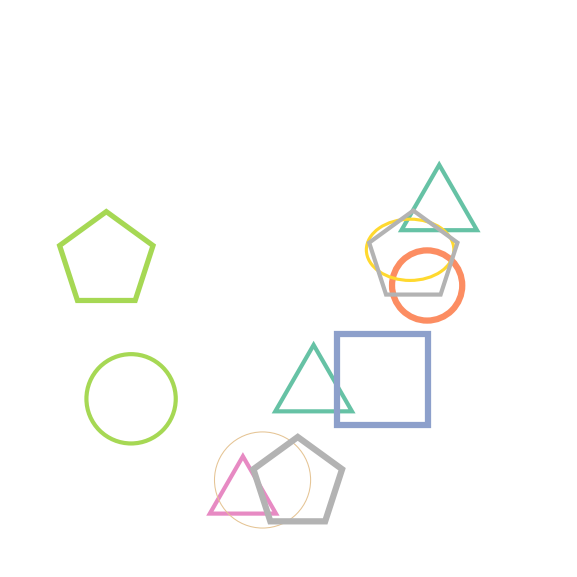[{"shape": "triangle", "thickness": 2, "radius": 0.38, "center": [0.543, 0.325]}, {"shape": "triangle", "thickness": 2, "radius": 0.38, "center": [0.761, 0.638]}, {"shape": "circle", "thickness": 3, "radius": 0.3, "center": [0.74, 0.505]}, {"shape": "square", "thickness": 3, "radius": 0.4, "center": [0.662, 0.342]}, {"shape": "triangle", "thickness": 2, "radius": 0.33, "center": [0.421, 0.143]}, {"shape": "circle", "thickness": 2, "radius": 0.39, "center": [0.227, 0.309]}, {"shape": "pentagon", "thickness": 2.5, "radius": 0.43, "center": [0.184, 0.548]}, {"shape": "oval", "thickness": 1.5, "radius": 0.38, "center": [0.71, 0.567]}, {"shape": "circle", "thickness": 0.5, "radius": 0.42, "center": [0.455, 0.168]}, {"shape": "pentagon", "thickness": 3, "radius": 0.4, "center": [0.516, 0.162]}, {"shape": "pentagon", "thickness": 2, "radius": 0.4, "center": [0.716, 0.554]}]